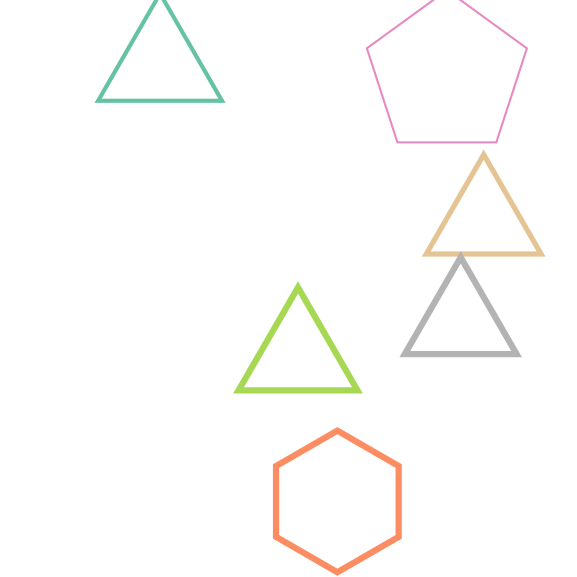[{"shape": "triangle", "thickness": 2, "radius": 0.62, "center": [0.277, 0.887]}, {"shape": "hexagon", "thickness": 3, "radius": 0.61, "center": [0.584, 0.131]}, {"shape": "pentagon", "thickness": 1, "radius": 0.73, "center": [0.774, 0.87]}, {"shape": "triangle", "thickness": 3, "radius": 0.59, "center": [0.516, 0.383]}, {"shape": "triangle", "thickness": 2.5, "radius": 0.57, "center": [0.838, 0.617]}, {"shape": "triangle", "thickness": 3, "radius": 0.56, "center": [0.798, 0.442]}]